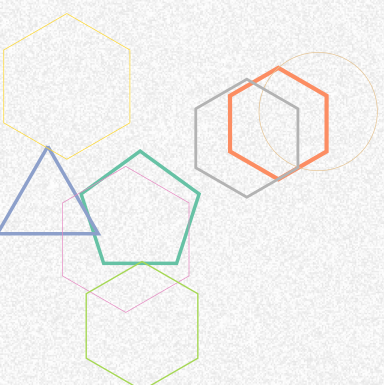[{"shape": "pentagon", "thickness": 2.5, "radius": 0.81, "center": [0.364, 0.446]}, {"shape": "hexagon", "thickness": 3, "radius": 0.72, "center": [0.723, 0.679]}, {"shape": "triangle", "thickness": 2.5, "radius": 0.76, "center": [0.124, 0.469]}, {"shape": "hexagon", "thickness": 0.5, "radius": 0.95, "center": [0.327, 0.378]}, {"shape": "hexagon", "thickness": 1, "radius": 0.84, "center": [0.369, 0.153]}, {"shape": "hexagon", "thickness": 0.5, "radius": 0.95, "center": [0.174, 0.776]}, {"shape": "circle", "thickness": 0.5, "radius": 0.77, "center": [0.826, 0.71]}, {"shape": "hexagon", "thickness": 2, "radius": 0.77, "center": [0.641, 0.641]}]